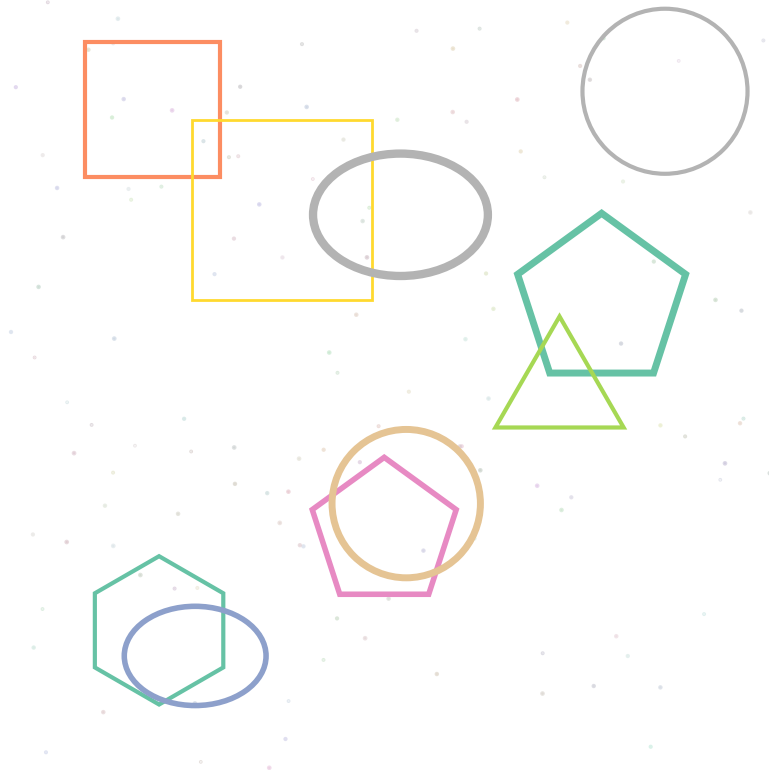[{"shape": "pentagon", "thickness": 2.5, "radius": 0.57, "center": [0.781, 0.608]}, {"shape": "hexagon", "thickness": 1.5, "radius": 0.48, "center": [0.207, 0.181]}, {"shape": "square", "thickness": 1.5, "radius": 0.44, "center": [0.199, 0.857]}, {"shape": "oval", "thickness": 2, "radius": 0.46, "center": [0.253, 0.148]}, {"shape": "pentagon", "thickness": 2, "radius": 0.49, "center": [0.499, 0.308]}, {"shape": "triangle", "thickness": 1.5, "radius": 0.48, "center": [0.727, 0.493]}, {"shape": "square", "thickness": 1, "radius": 0.58, "center": [0.366, 0.727]}, {"shape": "circle", "thickness": 2.5, "radius": 0.48, "center": [0.528, 0.346]}, {"shape": "circle", "thickness": 1.5, "radius": 0.54, "center": [0.864, 0.881]}, {"shape": "oval", "thickness": 3, "radius": 0.57, "center": [0.52, 0.721]}]